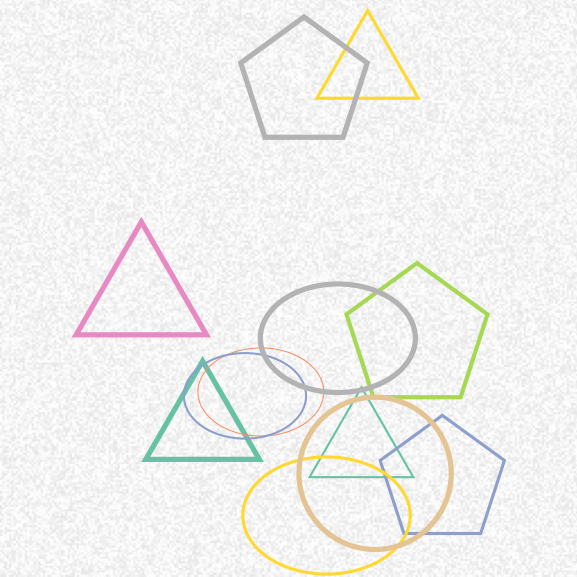[{"shape": "triangle", "thickness": 2.5, "radius": 0.57, "center": [0.351, 0.26]}, {"shape": "triangle", "thickness": 1, "radius": 0.52, "center": [0.626, 0.225]}, {"shape": "oval", "thickness": 0.5, "radius": 0.54, "center": [0.452, 0.32]}, {"shape": "pentagon", "thickness": 1.5, "radius": 0.57, "center": [0.766, 0.167]}, {"shape": "oval", "thickness": 1, "radius": 0.53, "center": [0.424, 0.314]}, {"shape": "triangle", "thickness": 2.5, "radius": 0.65, "center": [0.245, 0.485]}, {"shape": "pentagon", "thickness": 2, "radius": 0.64, "center": [0.722, 0.415]}, {"shape": "triangle", "thickness": 1.5, "radius": 0.51, "center": [0.637, 0.88]}, {"shape": "oval", "thickness": 1.5, "radius": 0.72, "center": [0.565, 0.106]}, {"shape": "circle", "thickness": 2.5, "radius": 0.66, "center": [0.649, 0.179]}, {"shape": "oval", "thickness": 2.5, "radius": 0.67, "center": [0.585, 0.413]}, {"shape": "pentagon", "thickness": 2.5, "radius": 0.58, "center": [0.526, 0.855]}]